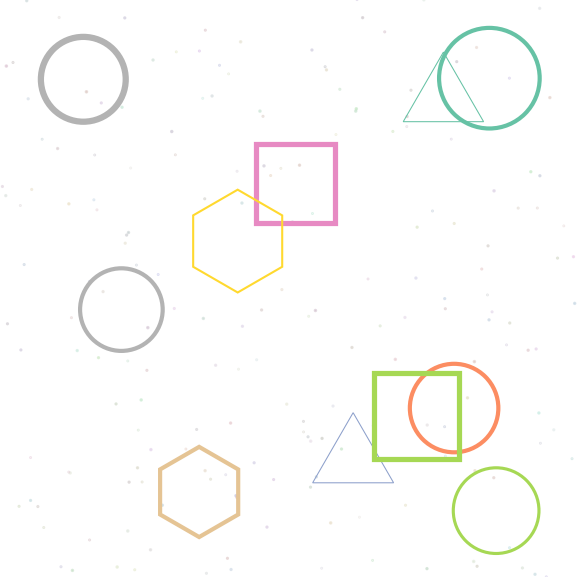[{"shape": "triangle", "thickness": 0.5, "radius": 0.4, "center": [0.768, 0.829]}, {"shape": "circle", "thickness": 2, "radius": 0.44, "center": [0.847, 0.864]}, {"shape": "circle", "thickness": 2, "radius": 0.38, "center": [0.786, 0.293]}, {"shape": "triangle", "thickness": 0.5, "radius": 0.4, "center": [0.611, 0.204]}, {"shape": "square", "thickness": 2.5, "radius": 0.34, "center": [0.512, 0.681]}, {"shape": "circle", "thickness": 1.5, "radius": 0.37, "center": [0.859, 0.115]}, {"shape": "square", "thickness": 2.5, "radius": 0.37, "center": [0.721, 0.279]}, {"shape": "hexagon", "thickness": 1, "radius": 0.45, "center": [0.412, 0.582]}, {"shape": "hexagon", "thickness": 2, "radius": 0.39, "center": [0.345, 0.147]}, {"shape": "circle", "thickness": 2, "radius": 0.36, "center": [0.21, 0.463]}, {"shape": "circle", "thickness": 3, "radius": 0.37, "center": [0.144, 0.862]}]